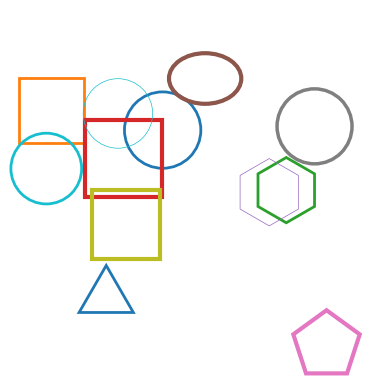[{"shape": "triangle", "thickness": 2, "radius": 0.41, "center": [0.276, 0.229]}, {"shape": "circle", "thickness": 2, "radius": 0.5, "center": [0.422, 0.662]}, {"shape": "square", "thickness": 2, "radius": 0.42, "center": [0.134, 0.713]}, {"shape": "hexagon", "thickness": 2, "radius": 0.42, "center": [0.744, 0.506]}, {"shape": "square", "thickness": 3, "radius": 0.5, "center": [0.321, 0.588]}, {"shape": "hexagon", "thickness": 0.5, "radius": 0.44, "center": [0.699, 0.501]}, {"shape": "oval", "thickness": 3, "radius": 0.47, "center": [0.533, 0.796]}, {"shape": "pentagon", "thickness": 3, "radius": 0.45, "center": [0.848, 0.104]}, {"shape": "circle", "thickness": 2.5, "radius": 0.49, "center": [0.817, 0.672]}, {"shape": "square", "thickness": 3, "radius": 0.45, "center": [0.327, 0.417]}, {"shape": "circle", "thickness": 2, "radius": 0.46, "center": [0.12, 0.562]}, {"shape": "circle", "thickness": 0.5, "radius": 0.45, "center": [0.306, 0.705]}]